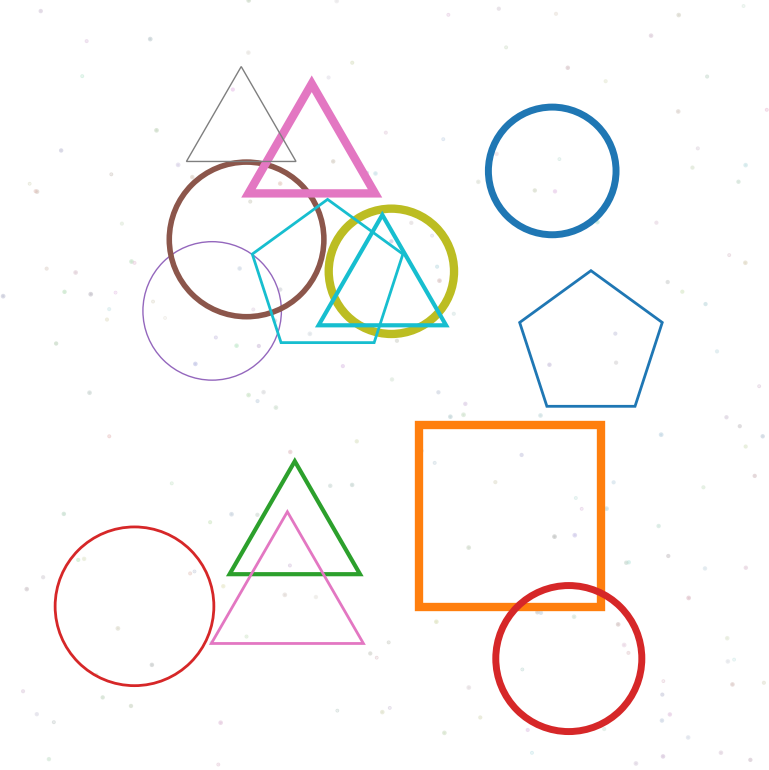[{"shape": "pentagon", "thickness": 1, "radius": 0.49, "center": [0.767, 0.551]}, {"shape": "circle", "thickness": 2.5, "radius": 0.41, "center": [0.717, 0.778]}, {"shape": "square", "thickness": 3, "radius": 0.59, "center": [0.663, 0.33]}, {"shape": "triangle", "thickness": 1.5, "radius": 0.49, "center": [0.383, 0.303]}, {"shape": "circle", "thickness": 1, "radius": 0.52, "center": [0.175, 0.213]}, {"shape": "circle", "thickness": 2.5, "radius": 0.47, "center": [0.739, 0.145]}, {"shape": "circle", "thickness": 0.5, "radius": 0.45, "center": [0.276, 0.596]}, {"shape": "circle", "thickness": 2, "radius": 0.5, "center": [0.32, 0.689]}, {"shape": "triangle", "thickness": 3, "radius": 0.47, "center": [0.405, 0.796]}, {"shape": "triangle", "thickness": 1, "radius": 0.57, "center": [0.373, 0.221]}, {"shape": "triangle", "thickness": 0.5, "radius": 0.41, "center": [0.313, 0.831]}, {"shape": "circle", "thickness": 3, "radius": 0.41, "center": [0.508, 0.648]}, {"shape": "pentagon", "thickness": 1, "radius": 0.51, "center": [0.425, 0.638]}, {"shape": "triangle", "thickness": 1.5, "radius": 0.48, "center": [0.497, 0.625]}]